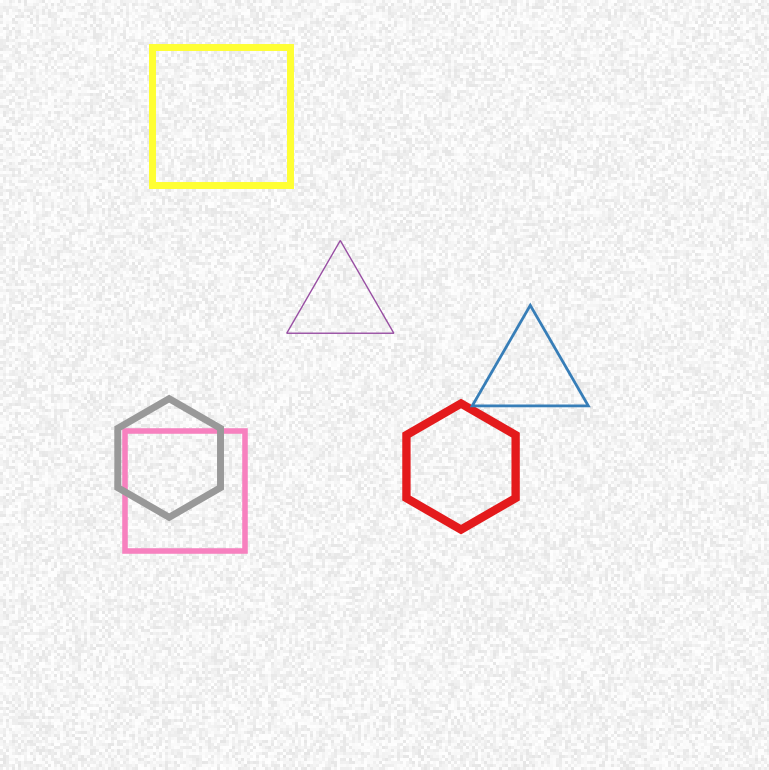[{"shape": "hexagon", "thickness": 3, "radius": 0.41, "center": [0.599, 0.394]}, {"shape": "triangle", "thickness": 1, "radius": 0.44, "center": [0.689, 0.516]}, {"shape": "triangle", "thickness": 0.5, "radius": 0.4, "center": [0.442, 0.607]}, {"shape": "square", "thickness": 2.5, "radius": 0.45, "center": [0.287, 0.85]}, {"shape": "square", "thickness": 2, "radius": 0.39, "center": [0.24, 0.362]}, {"shape": "hexagon", "thickness": 2.5, "radius": 0.39, "center": [0.22, 0.405]}]